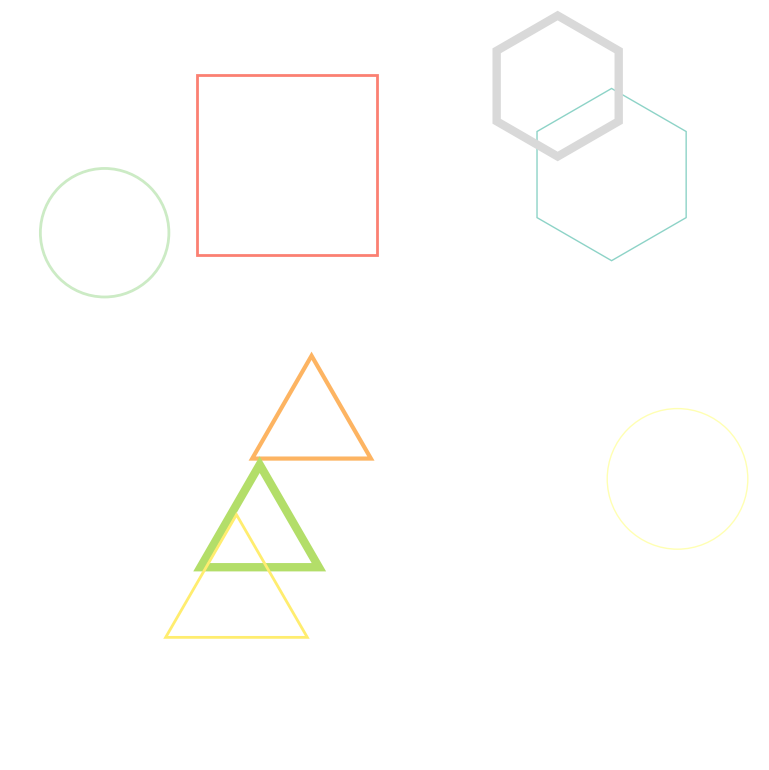[{"shape": "hexagon", "thickness": 0.5, "radius": 0.56, "center": [0.794, 0.773]}, {"shape": "circle", "thickness": 0.5, "radius": 0.46, "center": [0.88, 0.378]}, {"shape": "square", "thickness": 1, "radius": 0.59, "center": [0.372, 0.786]}, {"shape": "triangle", "thickness": 1.5, "radius": 0.45, "center": [0.405, 0.449]}, {"shape": "triangle", "thickness": 3, "radius": 0.44, "center": [0.337, 0.308]}, {"shape": "hexagon", "thickness": 3, "radius": 0.46, "center": [0.724, 0.888]}, {"shape": "circle", "thickness": 1, "radius": 0.42, "center": [0.136, 0.698]}, {"shape": "triangle", "thickness": 1, "radius": 0.53, "center": [0.307, 0.225]}]